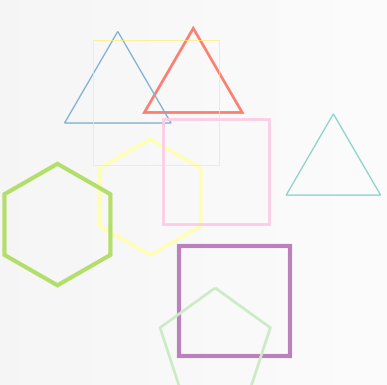[{"shape": "triangle", "thickness": 1, "radius": 0.7, "center": [0.86, 0.564]}, {"shape": "hexagon", "thickness": 2.5, "radius": 0.75, "center": [0.388, 0.488]}, {"shape": "triangle", "thickness": 2, "radius": 0.73, "center": [0.499, 0.781]}, {"shape": "triangle", "thickness": 1, "radius": 0.79, "center": [0.304, 0.76]}, {"shape": "hexagon", "thickness": 3, "radius": 0.79, "center": [0.148, 0.417]}, {"shape": "square", "thickness": 2, "radius": 0.69, "center": [0.558, 0.555]}, {"shape": "square", "thickness": 3, "radius": 0.71, "center": [0.606, 0.219]}, {"shape": "pentagon", "thickness": 2, "radius": 0.75, "center": [0.555, 0.103]}, {"shape": "square", "thickness": 0.5, "radius": 0.81, "center": [0.403, 0.733]}]